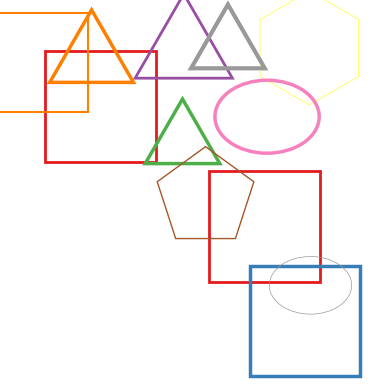[{"shape": "square", "thickness": 2, "radius": 0.72, "center": [0.262, 0.724]}, {"shape": "square", "thickness": 2, "radius": 0.72, "center": [0.686, 0.412]}, {"shape": "square", "thickness": 2.5, "radius": 0.71, "center": [0.791, 0.167]}, {"shape": "triangle", "thickness": 2.5, "radius": 0.56, "center": [0.474, 0.631]}, {"shape": "triangle", "thickness": 2, "radius": 0.73, "center": [0.477, 0.87]}, {"shape": "triangle", "thickness": 2.5, "radius": 0.63, "center": [0.238, 0.849]}, {"shape": "square", "thickness": 1.5, "radius": 0.64, "center": [0.1, 0.838]}, {"shape": "hexagon", "thickness": 0.5, "radius": 0.74, "center": [0.804, 0.875]}, {"shape": "pentagon", "thickness": 1, "radius": 0.66, "center": [0.534, 0.487]}, {"shape": "oval", "thickness": 2.5, "radius": 0.68, "center": [0.694, 0.697]}, {"shape": "triangle", "thickness": 3, "radius": 0.55, "center": [0.592, 0.878]}, {"shape": "oval", "thickness": 0.5, "radius": 0.53, "center": [0.806, 0.259]}]